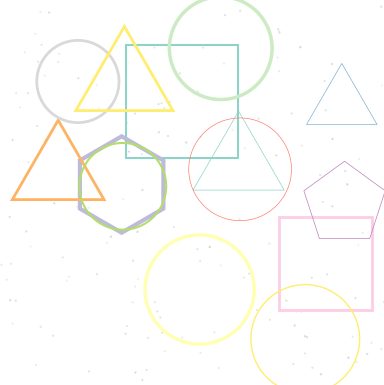[{"shape": "square", "thickness": 1.5, "radius": 0.73, "center": [0.474, 0.736]}, {"shape": "triangle", "thickness": 0.5, "radius": 0.68, "center": [0.62, 0.575]}, {"shape": "circle", "thickness": 2.5, "radius": 0.71, "center": [0.519, 0.248]}, {"shape": "hexagon", "thickness": 3, "radius": 0.63, "center": [0.316, 0.521]}, {"shape": "circle", "thickness": 0.5, "radius": 0.67, "center": [0.624, 0.56]}, {"shape": "triangle", "thickness": 0.5, "radius": 0.53, "center": [0.888, 0.729]}, {"shape": "triangle", "thickness": 2, "radius": 0.69, "center": [0.151, 0.55]}, {"shape": "circle", "thickness": 1.5, "radius": 0.56, "center": [0.319, 0.516]}, {"shape": "square", "thickness": 2, "radius": 0.6, "center": [0.845, 0.316]}, {"shape": "circle", "thickness": 2, "radius": 0.53, "center": [0.202, 0.788]}, {"shape": "pentagon", "thickness": 0.5, "radius": 0.56, "center": [0.895, 0.47]}, {"shape": "circle", "thickness": 2.5, "radius": 0.67, "center": [0.573, 0.875]}, {"shape": "circle", "thickness": 1, "radius": 0.71, "center": [0.793, 0.12]}, {"shape": "triangle", "thickness": 2, "radius": 0.73, "center": [0.323, 0.786]}]